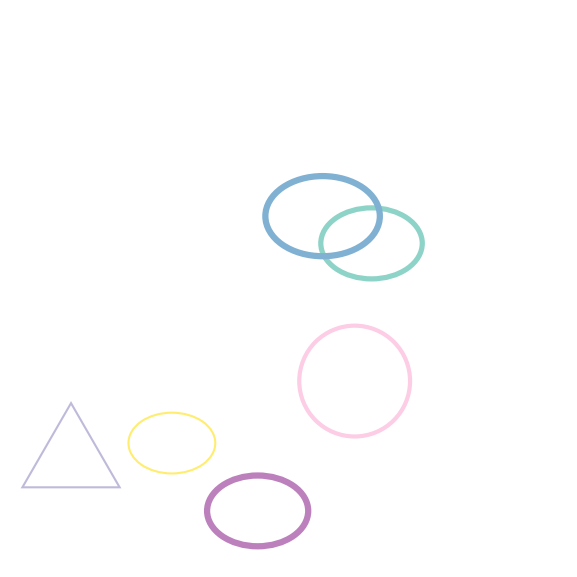[{"shape": "oval", "thickness": 2.5, "radius": 0.44, "center": [0.643, 0.578]}, {"shape": "triangle", "thickness": 1, "radius": 0.49, "center": [0.123, 0.204]}, {"shape": "oval", "thickness": 3, "radius": 0.5, "center": [0.559, 0.625]}, {"shape": "circle", "thickness": 2, "radius": 0.48, "center": [0.614, 0.339]}, {"shape": "oval", "thickness": 3, "radius": 0.44, "center": [0.446, 0.114]}, {"shape": "oval", "thickness": 1, "radius": 0.38, "center": [0.298, 0.232]}]